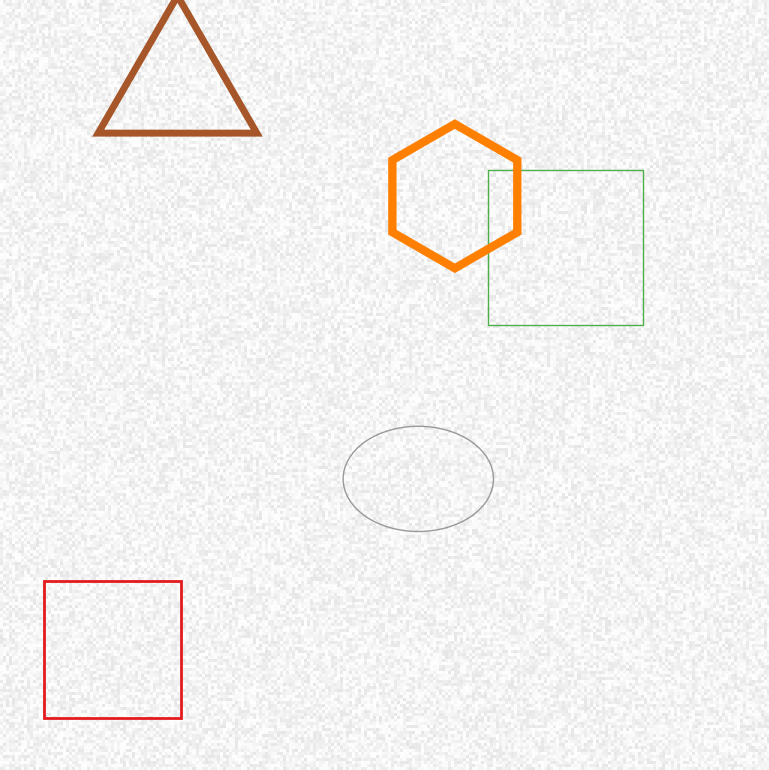[{"shape": "square", "thickness": 1, "radius": 0.44, "center": [0.146, 0.157]}, {"shape": "square", "thickness": 0.5, "radius": 0.5, "center": [0.734, 0.679]}, {"shape": "hexagon", "thickness": 3, "radius": 0.47, "center": [0.591, 0.745]}, {"shape": "triangle", "thickness": 2.5, "radius": 0.59, "center": [0.231, 0.887]}, {"shape": "oval", "thickness": 0.5, "radius": 0.49, "center": [0.543, 0.378]}]